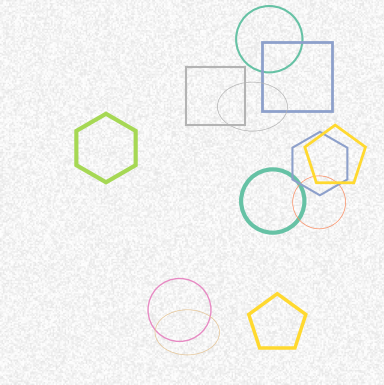[{"shape": "circle", "thickness": 3, "radius": 0.41, "center": [0.708, 0.478]}, {"shape": "circle", "thickness": 1.5, "radius": 0.43, "center": [0.699, 0.898]}, {"shape": "circle", "thickness": 0.5, "radius": 0.34, "center": [0.829, 0.474]}, {"shape": "hexagon", "thickness": 1.5, "radius": 0.41, "center": [0.831, 0.575]}, {"shape": "square", "thickness": 2, "radius": 0.45, "center": [0.771, 0.801]}, {"shape": "circle", "thickness": 1, "radius": 0.41, "center": [0.466, 0.195]}, {"shape": "hexagon", "thickness": 3, "radius": 0.44, "center": [0.275, 0.615]}, {"shape": "pentagon", "thickness": 2, "radius": 0.41, "center": [0.871, 0.592]}, {"shape": "pentagon", "thickness": 2.5, "radius": 0.39, "center": [0.72, 0.159]}, {"shape": "oval", "thickness": 0.5, "radius": 0.42, "center": [0.486, 0.137]}, {"shape": "oval", "thickness": 0.5, "radius": 0.45, "center": [0.656, 0.723]}, {"shape": "square", "thickness": 1.5, "radius": 0.38, "center": [0.56, 0.751]}]